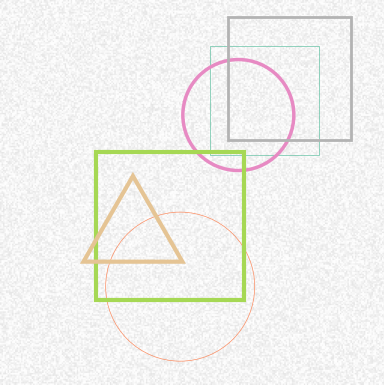[{"shape": "square", "thickness": 0.5, "radius": 0.71, "center": [0.688, 0.739]}, {"shape": "circle", "thickness": 0.5, "radius": 0.97, "center": [0.468, 0.255]}, {"shape": "circle", "thickness": 2.5, "radius": 0.72, "center": [0.619, 0.701]}, {"shape": "square", "thickness": 3, "radius": 0.96, "center": [0.442, 0.414]}, {"shape": "triangle", "thickness": 3, "radius": 0.74, "center": [0.345, 0.395]}, {"shape": "square", "thickness": 2, "radius": 0.8, "center": [0.752, 0.796]}]